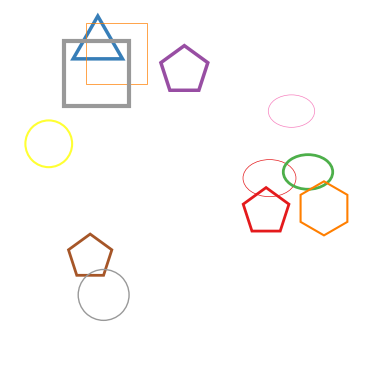[{"shape": "oval", "thickness": 0.5, "radius": 0.34, "center": [0.7, 0.537]}, {"shape": "pentagon", "thickness": 2, "radius": 0.31, "center": [0.691, 0.45]}, {"shape": "triangle", "thickness": 2.5, "radius": 0.37, "center": [0.254, 0.884]}, {"shape": "oval", "thickness": 2, "radius": 0.32, "center": [0.8, 0.553]}, {"shape": "pentagon", "thickness": 2.5, "radius": 0.32, "center": [0.479, 0.817]}, {"shape": "square", "thickness": 0.5, "radius": 0.4, "center": [0.303, 0.862]}, {"shape": "hexagon", "thickness": 1.5, "radius": 0.35, "center": [0.841, 0.459]}, {"shape": "circle", "thickness": 1.5, "radius": 0.3, "center": [0.127, 0.627]}, {"shape": "pentagon", "thickness": 2, "radius": 0.3, "center": [0.234, 0.333]}, {"shape": "oval", "thickness": 0.5, "radius": 0.3, "center": [0.757, 0.711]}, {"shape": "circle", "thickness": 1, "radius": 0.33, "center": [0.269, 0.234]}, {"shape": "square", "thickness": 3, "radius": 0.42, "center": [0.251, 0.81]}]